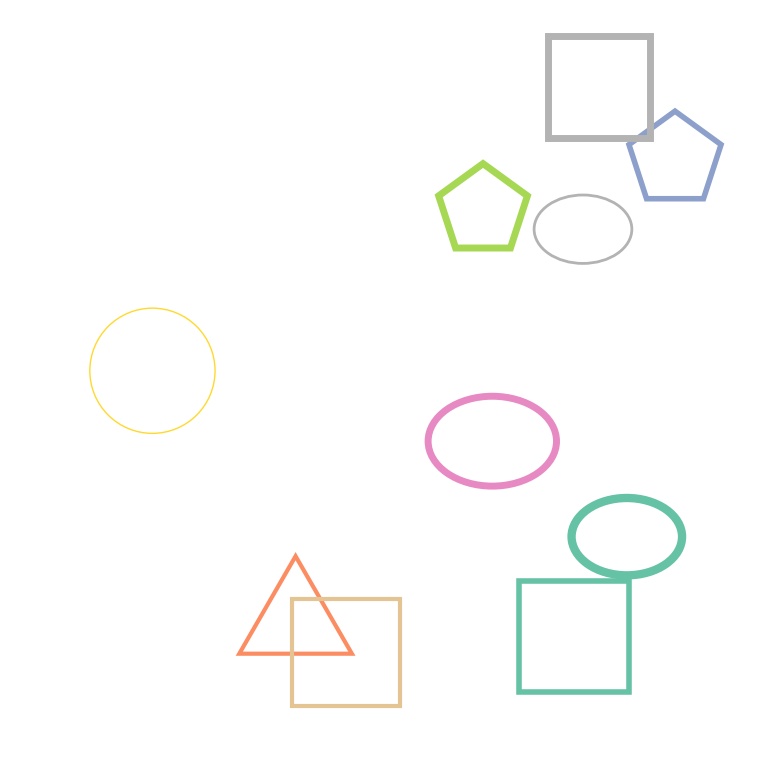[{"shape": "square", "thickness": 2, "radius": 0.36, "center": [0.745, 0.174]}, {"shape": "oval", "thickness": 3, "radius": 0.36, "center": [0.814, 0.303]}, {"shape": "triangle", "thickness": 1.5, "radius": 0.42, "center": [0.384, 0.193]}, {"shape": "pentagon", "thickness": 2, "radius": 0.31, "center": [0.877, 0.793]}, {"shape": "oval", "thickness": 2.5, "radius": 0.42, "center": [0.639, 0.427]}, {"shape": "pentagon", "thickness": 2.5, "radius": 0.3, "center": [0.627, 0.727]}, {"shape": "circle", "thickness": 0.5, "radius": 0.41, "center": [0.198, 0.518]}, {"shape": "square", "thickness": 1.5, "radius": 0.35, "center": [0.45, 0.153]}, {"shape": "oval", "thickness": 1, "radius": 0.32, "center": [0.757, 0.702]}, {"shape": "square", "thickness": 2.5, "radius": 0.33, "center": [0.778, 0.887]}]